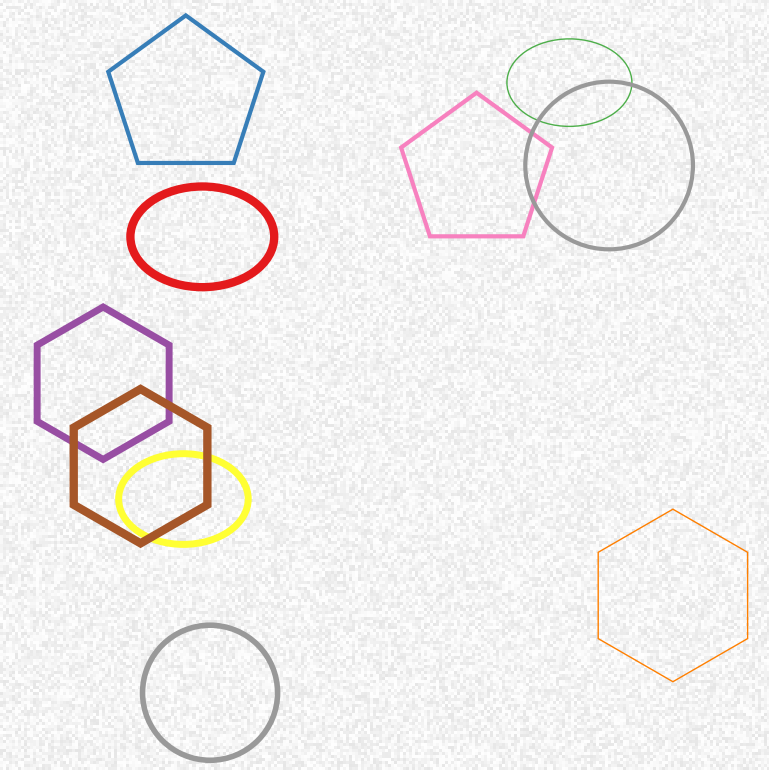[{"shape": "oval", "thickness": 3, "radius": 0.47, "center": [0.263, 0.692]}, {"shape": "pentagon", "thickness": 1.5, "radius": 0.53, "center": [0.241, 0.874]}, {"shape": "oval", "thickness": 0.5, "radius": 0.41, "center": [0.739, 0.893]}, {"shape": "hexagon", "thickness": 2.5, "radius": 0.49, "center": [0.134, 0.502]}, {"shape": "hexagon", "thickness": 0.5, "radius": 0.56, "center": [0.874, 0.227]}, {"shape": "oval", "thickness": 2.5, "radius": 0.42, "center": [0.238, 0.352]}, {"shape": "hexagon", "thickness": 3, "radius": 0.5, "center": [0.183, 0.395]}, {"shape": "pentagon", "thickness": 1.5, "radius": 0.52, "center": [0.619, 0.776]}, {"shape": "circle", "thickness": 2, "radius": 0.44, "center": [0.273, 0.1]}, {"shape": "circle", "thickness": 1.5, "radius": 0.54, "center": [0.791, 0.785]}]